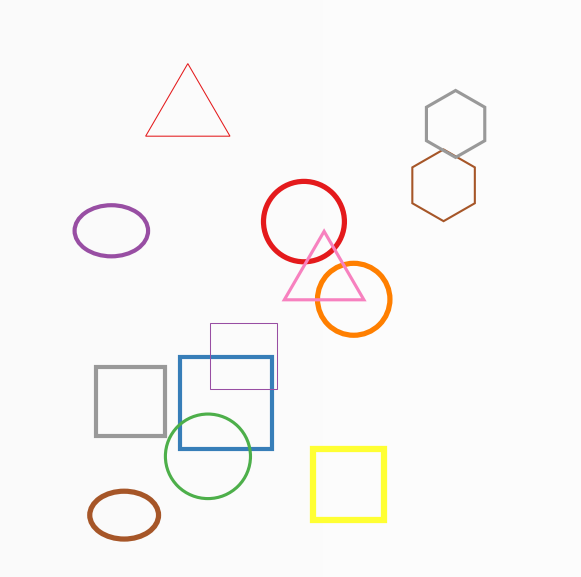[{"shape": "circle", "thickness": 2.5, "radius": 0.35, "center": [0.523, 0.615]}, {"shape": "triangle", "thickness": 0.5, "radius": 0.42, "center": [0.323, 0.805]}, {"shape": "square", "thickness": 2, "radius": 0.4, "center": [0.389, 0.301]}, {"shape": "circle", "thickness": 1.5, "radius": 0.37, "center": [0.358, 0.209]}, {"shape": "square", "thickness": 0.5, "radius": 0.29, "center": [0.419, 0.382]}, {"shape": "oval", "thickness": 2, "radius": 0.32, "center": [0.192, 0.6]}, {"shape": "circle", "thickness": 2.5, "radius": 0.31, "center": [0.609, 0.481]}, {"shape": "square", "thickness": 3, "radius": 0.31, "center": [0.6, 0.16]}, {"shape": "hexagon", "thickness": 1, "radius": 0.31, "center": [0.763, 0.678]}, {"shape": "oval", "thickness": 2.5, "radius": 0.3, "center": [0.214, 0.107]}, {"shape": "triangle", "thickness": 1.5, "radius": 0.4, "center": [0.558, 0.52]}, {"shape": "square", "thickness": 2, "radius": 0.3, "center": [0.224, 0.304]}, {"shape": "hexagon", "thickness": 1.5, "radius": 0.29, "center": [0.784, 0.784]}]